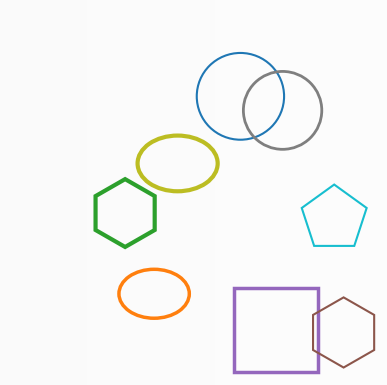[{"shape": "circle", "thickness": 1.5, "radius": 0.56, "center": [0.62, 0.75]}, {"shape": "oval", "thickness": 2.5, "radius": 0.45, "center": [0.398, 0.237]}, {"shape": "hexagon", "thickness": 3, "radius": 0.44, "center": [0.323, 0.447]}, {"shape": "square", "thickness": 2.5, "radius": 0.55, "center": [0.712, 0.142]}, {"shape": "hexagon", "thickness": 1.5, "radius": 0.46, "center": [0.887, 0.136]}, {"shape": "circle", "thickness": 2, "radius": 0.51, "center": [0.729, 0.713]}, {"shape": "oval", "thickness": 3, "radius": 0.52, "center": [0.458, 0.576]}, {"shape": "pentagon", "thickness": 1.5, "radius": 0.44, "center": [0.862, 0.433]}]